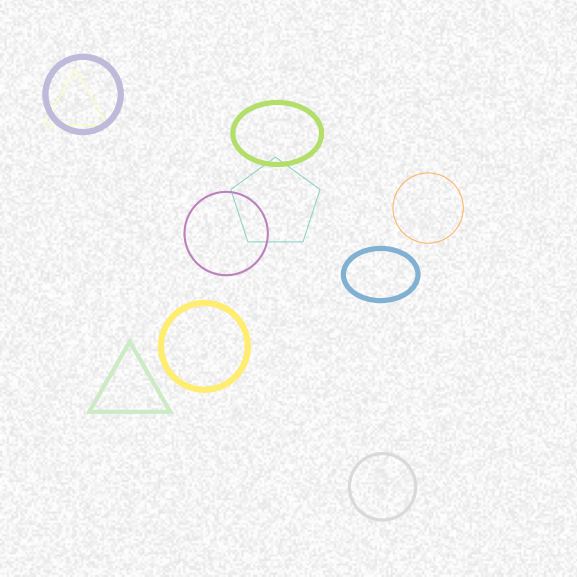[{"shape": "pentagon", "thickness": 0.5, "radius": 0.41, "center": [0.477, 0.646]}, {"shape": "triangle", "thickness": 0.5, "radius": 0.32, "center": [0.131, 0.815]}, {"shape": "circle", "thickness": 3, "radius": 0.33, "center": [0.144, 0.836]}, {"shape": "oval", "thickness": 2.5, "radius": 0.32, "center": [0.659, 0.524]}, {"shape": "circle", "thickness": 0.5, "radius": 0.3, "center": [0.741, 0.639]}, {"shape": "oval", "thickness": 2.5, "radius": 0.38, "center": [0.48, 0.768]}, {"shape": "circle", "thickness": 1.5, "radius": 0.29, "center": [0.662, 0.156]}, {"shape": "circle", "thickness": 1, "radius": 0.36, "center": [0.392, 0.595]}, {"shape": "triangle", "thickness": 2, "radius": 0.4, "center": [0.225, 0.327]}, {"shape": "circle", "thickness": 3, "radius": 0.38, "center": [0.354, 0.399]}]